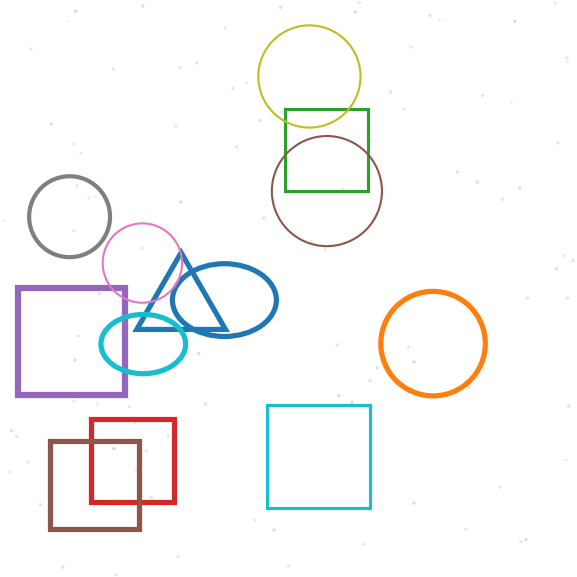[{"shape": "oval", "thickness": 2.5, "radius": 0.45, "center": [0.389, 0.48]}, {"shape": "triangle", "thickness": 2.5, "radius": 0.44, "center": [0.314, 0.473]}, {"shape": "circle", "thickness": 2.5, "radius": 0.45, "center": [0.75, 0.404]}, {"shape": "square", "thickness": 1.5, "radius": 0.36, "center": [0.566, 0.739]}, {"shape": "square", "thickness": 2.5, "radius": 0.36, "center": [0.229, 0.202]}, {"shape": "square", "thickness": 3, "radius": 0.46, "center": [0.124, 0.408]}, {"shape": "square", "thickness": 2.5, "radius": 0.38, "center": [0.164, 0.159]}, {"shape": "circle", "thickness": 1, "radius": 0.48, "center": [0.566, 0.668]}, {"shape": "circle", "thickness": 1, "radius": 0.34, "center": [0.247, 0.544]}, {"shape": "circle", "thickness": 2, "radius": 0.35, "center": [0.121, 0.624]}, {"shape": "circle", "thickness": 1, "radius": 0.44, "center": [0.536, 0.867]}, {"shape": "oval", "thickness": 2.5, "radius": 0.37, "center": [0.248, 0.403]}, {"shape": "square", "thickness": 1.5, "radius": 0.45, "center": [0.551, 0.209]}]